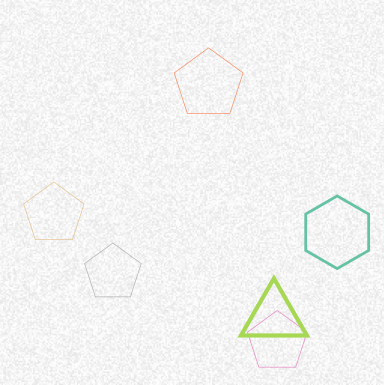[{"shape": "hexagon", "thickness": 2, "radius": 0.47, "center": [0.876, 0.397]}, {"shape": "pentagon", "thickness": 0.5, "radius": 0.47, "center": [0.542, 0.782]}, {"shape": "pentagon", "thickness": 0.5, "radius": 0.41, "center": [0.72, 0.112]}, {"shape": "triangle", "thickness": 3, "radius": 0.49, "center": [0.711, 0.178]}, {"shape": "pentagon", "thickness": 0.5, "radius": 0.41, "center": [0.14, 0.445]}, {"shape": "pentagon", "thickness": 0.5, "radius": 0.39, "center": [0.293, 0.292]}]